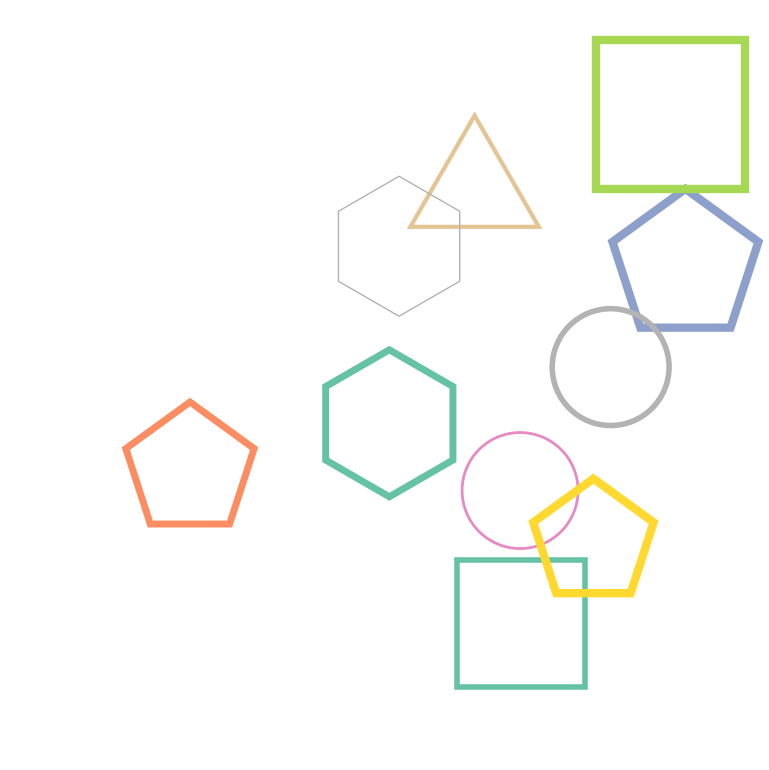[{"shape": "hexagon", "thickness": 2.5, "radius": 0.48, "center": [0.506, 0.45]}, {"shape": "square", "thickness": 2, "radius": 0.41, "center": [0.676, 0.19]}, {"shape": "pentagon", "thickness": 2.5, "radius": 0.44, "center": [0.247, 0.39]}, {"shape": "pentagon", "thickness": 3, "radius": 0.5, "center": [0.89, 0.655]}, {"shape": "circle", "thickness": 1, "radius": 0.38, "center": [0.675, 0.363]}, {"shape": "square", "thickness": 3, "radius": 0.48, "center": [0.871, 0.851]}, {"shape": "pentagon", "thickness": 3, "radius": 0.41, "center": [0.771, 0.296]}, {"shape": "triangle", "thickness": 1.5, "radius": 0.48, "center": [0.616, 0.754]}, {"shape": "circle", "thickness": 2, "radius": 0.38, "center": [0.793, 0.523]}, {"shape": "hexagon", "thickness": 0.5, "radius": 0.45, "center": [0.518, 0.68]}]